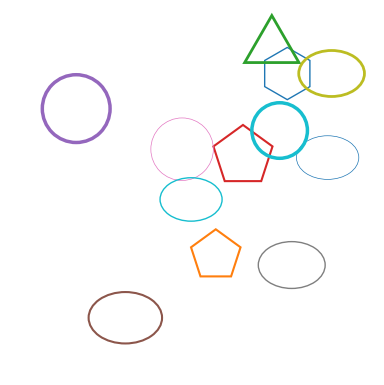[{"shape": "hexagon", "thickness": 1, "radius": 0.34, "center": [0.746, 0.809]}, {"shape": "oval", "thickness": 0.5, "radius": 0.4, "center": [0.851, 0.591]}, {"shape": "pentagon", "thickness": 1.5, "radius": 0.34, "center": [0.56, 0.337]}, {"shape": "triangle", "thickness": 2, "radius": 0.41, "center": [0.706, 0.878]}, {"shape": "pentagon", "thickness": 1.5, "radius": 0.4, "center": [0.631, 0.595]}, {"shape": "circle", "thickness": 2.5, "radius": 0.44, "center": [0.198, 0.718]}, {"shape": "oval", "thickness": 1.5, "radius": 0.48, "center": [0.326, 0.175]}, {"shape": "circle", "thickness": 0.5, "radius": 0.41, "center": [0.473, 0.612]}, {"shape": "oval", "thickness": 1, "radius": 0.43, "center": [0.758, 0.312]}, {"shape": "oval", "thickness": 2, "radius": 0.43, "center": [0.861, 0.809]}, {"shape": "oval", "thickness": 1, "radius": 0.4, "center": [0.496, 0.482]}, {"shape": "circle", "thickness": 2.5, "radius": 0.36, "center": [0.726, 0.661]}]